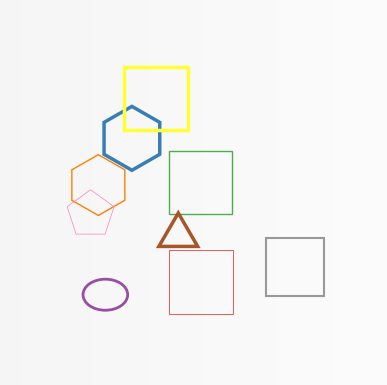[{"shape": "square", "thickness": 0.5, "radius": 0.42, "center": [0.518, 0.268]}, {"shape": "hexagon", "thickness": 2.5, "radius": 0.41, "center": [0.34, 0.641]}, {"shape": "square", "thickness": 1, "radius": 0.4, "center": [0.517, 0.526]}, {"shape": "oval", "thickness": 2, "radius": 0.29, "center": [0.272, 0.235]}, {"shape": "hexagon", "thickness": 1, "radius": 0.39, "center": [0.254, 0.519]}, {"shape": "square", "thickness": 2.5, "radius": 0.41, "center": [0.403, 0.744]}, {"shape": "triangle", "thickness": 2.5, "radius": 0.29, "center": [0.46, 0.389]}, {"shape": "pentagon", "thickness": 0.5, "radius": 0.32, "center": [0.234, 0.443]}, {"shape": "square", "thickness": 1.5, "radius": 0.37, "center": [0.761, 0.306]}]